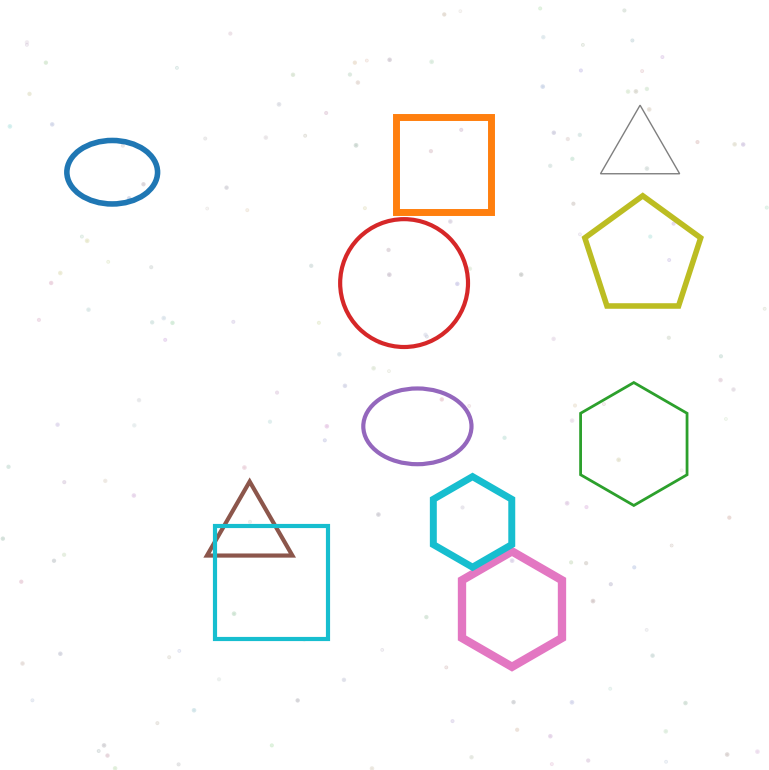[{"shape": "oval", "thickness": 2, "radius": 0.29, "center": [0.146, 0.776]}, {"shape": "square", "thickness": 2.5, "radius": 0.31, "center": [0.576, 0.786]}, {"shape": "hexagon", "thickness": 1, "radius": 0.4, "center": [0.823, 0.423]}, {"shape": "circle", "thickness": 1.5, "radius": 0.42, "center": [0.525, 0.632]}, {"shape": "oval", "thickness": 1.5, "radius": 0.35, "center": [0.542, 0.446]}, {"shape": "triangle", "thickness": 1.5, "radius": 0.32, "center": [0.324, 0.311]}, {"shape": "hexagon", "thickness": 3, "radius": 0.37, "center": [0.665, 0.209]}, {"shape": "triangle", "thickness": 0.5, "radius": 0.3, "center": [0.831, 0.804]}, {"shape": "pentagon", "thickness": 2, "radius": 0.4, "center": [0.835, 0.667]}, {"shape": "square", "thickness": 1.5, "radius": 0.37, "center": [0.353, 0.244]}, {"shape": "hexagon", "thickness": 2.5, "radius": 0.29, "center": [0.614, 0.322]}]